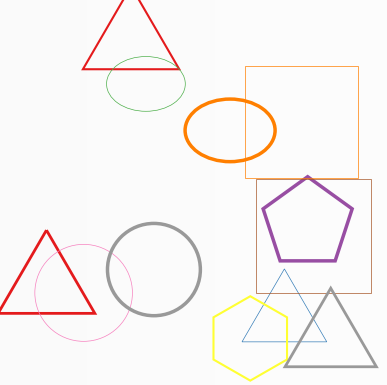[{"shape": "triangle", "thickness": 1.5, "radius": 0.72, "center": [0.338, 0.892]}, {"shape": "triangle", "thickness": 2, "radius": 0.72, "center": [0.12, 0.258]}, {"shape": "triangle", "thickness": 0.5, "radius": 0.63, "center": [0.734, 0.175]}, {"shape": "oval", "thickness": 0.5, "radius": 0.51, "center": [0.377, 0.782]}, {"shape": "pentagon", "thickness": 2.5, "radius": 0.6, "center": [0.794, 0.42]}, {"shape": "square", "thickness": 0.5, "radius": 0.73, "center": [0.779, 0.682]}, {"shape": "oval", "thickness": 2.5, "radius": 0.58, "center": [0.594, 0.661]}, {"shape": "hexagon", "thickness": 1.5, "radius": 0.55, "center": [0.646, 0.121]}, {"shape": "square", "thickness": 0.5, "radius": 0.74, "center": [0.809, 0.388]}, {"shape": "circle", "thickness": 0.5, "radius": 0.63, "center": [0.216, 0.239]}, {"shape": "circle", "thickness": 2.5, "radius": 0.6, "center": [0.397, 0.3]}, {"shape": "triangle", "thickness": 2, "radius": 0.68, "center": [0.854, 0.115]}]